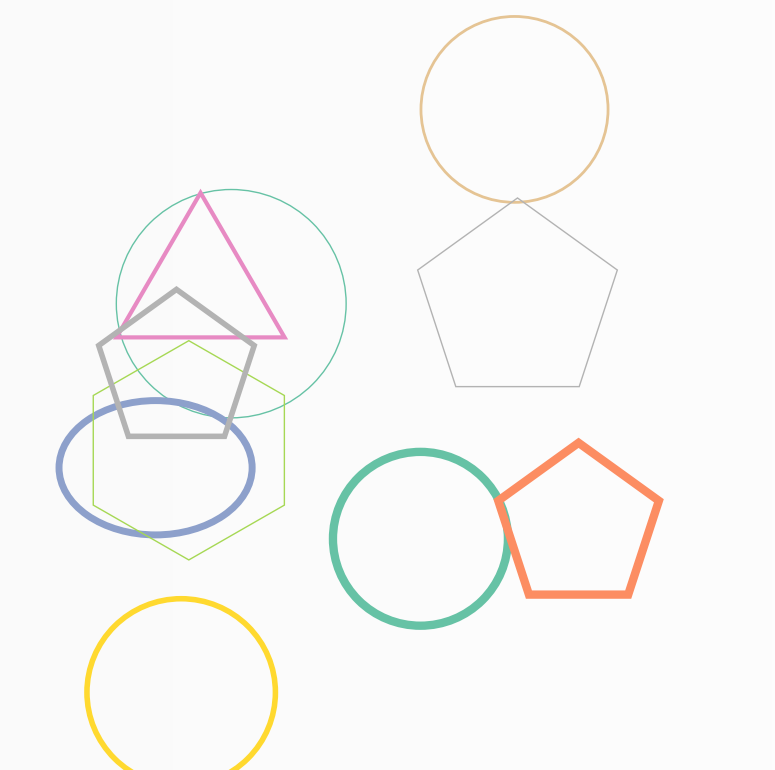[{"shape": "circle", "thickness": 3, "radius": 0.56, "center": [0.543, 0.3]}, {"shape": "circle", "thickness": 0.5, "radius": 0.74, "center": [0.298, 0.606]}, {"shape": "pentagon", "thickness": 3, "radius": 0.54, "center": [0.747, 0.316]}, {"shape": "oval", "thickness": 2.5, "radius": 0.62, "center": [0.201, 0.393]}, {"shape": "triangle", "thickness": 1.5, "radius": 0.63, "center": [0.259, 0.624]}, {"shape": "hexagon", "thickness": 0.5, "radius": 0.71, "center": [0.244, 0.415]}, {"shape": "circle", "thickness": 2, "radius": 0.61, "center": [0.234, 0.101]}, {"shape": "circle", "thickness": 1, "radius": 0.6, "center": [0.664, 0.858]}, {"shape": "pentagon", "thickness": 2, "radius": 0.53, "center": [0.228, 0.519]}, {"shape": "pentagon", "thickness": 0.5, "radius": 0.68, "center": [0.668, 0.607]}]